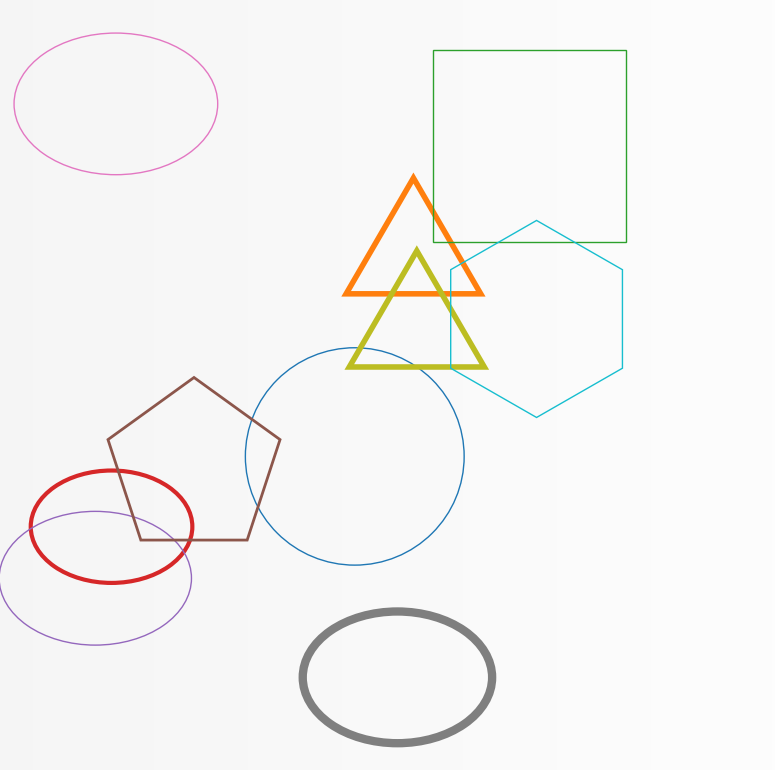[{"shape": "circle", "thickness": 0.5, "radius": 0.71, "center": [0.458, 0.407]}, {"shape": "triangle", "thickness": 2, "radius": 0.5, "center": [0.533, 0.669]}, {"shape": "square", "thickness": 0.5, "radius": 0.62, "center": [0.683, 0.81]}, {"shape": "oval", "thickness": 1.5, "radius": 0.52, "center": [0.144, 0.316]}, {"shape": "oval", "thickness": 0.5, "radius": 0.62, "center": [0.123, 0.249]}, {"shape": "pentagon", "thickness": 1, "radius": 0.58, "center": [0.25, 0.393]}, {"shape": "oval", "thickness": 0.5, "radius": 0.66, "center": [0.15, 0.865]}, {"shape": "oval", "thickness": 3, "radius": 0.61, "center": [0.513, 0.12]}, {"shape": "triangle", "thickness": 2, "radius": 0.5, "center": [0.538, 0.574]}, {"shape": "hexagon", "thickness": 0.5, "radius": 0.64, "center": [0.692, 0.586]}]